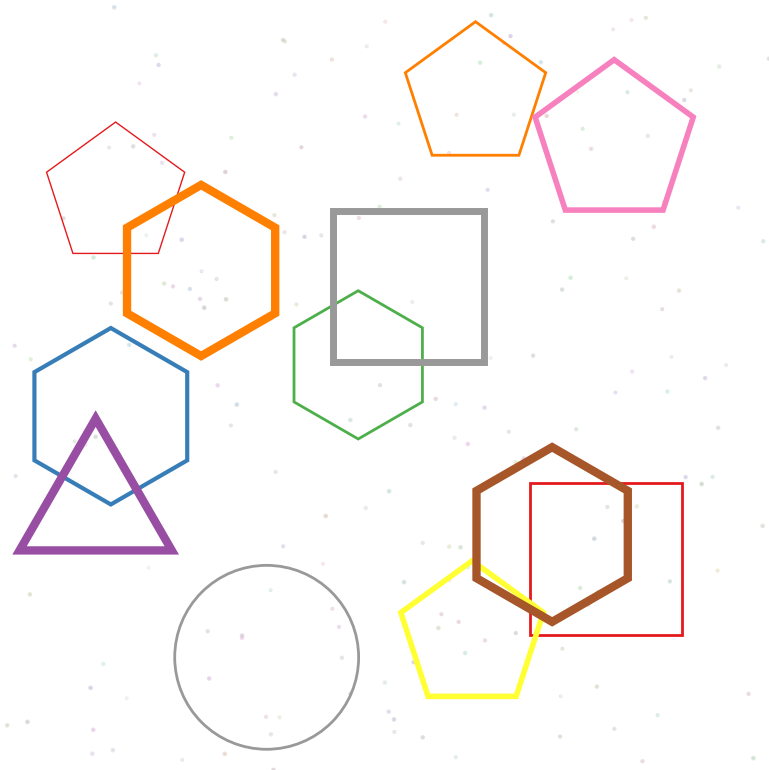[{"shape": "pentagon", "thickness": 0.5, "radius": 0.47, "center": [0.15, 0.747]}, {"shape": "square", "thickness": 1, "radius": 0.49, "center": [0.787, 0.274]}, {"shape": "hexagon", "thickness": 1.5, "radius": 0.57, "center": [0.144, 0.459]}, {"shape": "hexagon", "thickness": 1, "radius": 0.48, "center": [0.465, 0.526]}, {"shape": "triangle", "thickness": 3, "radius": 0.57, "center": [0.124, 0.342]}, {"shape": "hexagon", "thickness": 3, "radius": 0.56, "center": [0.261, 0.649]}, {"shape": "pentagon", "thickness": 1, "radius": 0.48, "center": [0.618, 0.876]}, {"shape": "pentagon", "thickness": 2, "radius": 0.49, "center": [0.613, 0.174]}, {"shape": "hexagon", "thickness": 3, "radius": 0.57, "center": [0.717, 0.306]}, {"shape": "pentagon", "thickness": 2, "radius": 0.54, "center": [0.798, 0.815]}, {"shape": "circle", "thickness": 1, "radius": 0.6, "center": [0.346, 0.146]}, {"shape": "square", "thickness": 2.5, "radius": 0.49, "center": [0.53, 0.628]}]